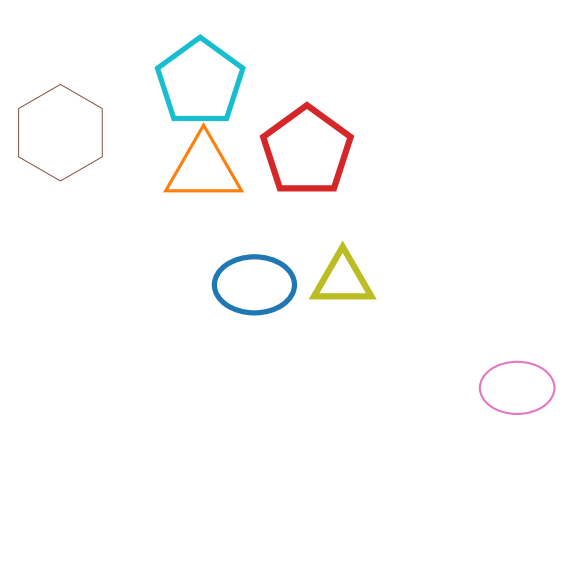[{"shape": "oval", "thickness": 2.5, "radius": 0.35, "center": [0.441, 0.506]}, {"shape": "triangle", "thickness": 1.5, "radius": 0.38, "center": [0.353, 0.707]}, {"shape": "pentagon", "thickness": 3, "radius": 0.4, "center": [0.531, 0.737]}, {"shape": "hexagon", "thickness": 0.5, "radius": 0.42, "center": [0.105, 0.769]}, {"shape": "oval", "thickness": 1, "radius": 0.32, "center": [0.896, 0.327]}, {"shape": "triangle", "thickness": 3, "radius": 0.29, "center": [0.593, 0.515]}, {"shape": "pentagon", "thickness": 2.5, "radius": 0.39, "center": [0.347, 0.857]}]